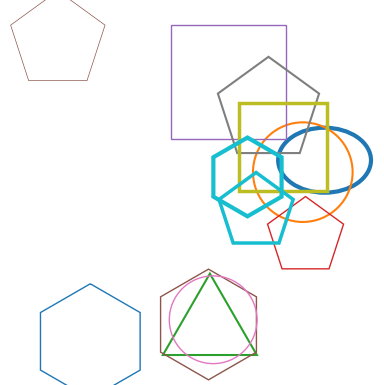[{"shape": "oval", "thickness": 3, "radius": 0.6, "center": [0.843, 0.584]}, {"shape": "hexagon", "thickness": 1, "radius": 0.75, "center": [0.235, 0.113]}, {"shape": "circle", "thickness": 1.5, "radius": 0.65, "center": [0.787, 0.553]}, {"shape": "triangle", "thickness": 1.5, "radius": 0.7, "center": [0.545, 0.148]}, {"shape": "pentagon", "thickness": 1, "radius": 0.52, "center": [0.794, 0.386]}, {"shape": "square", "thickness": 1, "radius": 0.74, "center": [0.593, 0.787]}, {"shape": "pentagon", "thickness": 0.5, "radius": 0.64, "center": [0.15, 0.895]}, {"shape": "hexagon", "thickness": 1, "radius": 0.72, "center": [0.542, 0.157]}, {"shape": "circle", "thickness": 1, "radius": 0.57, "center": [0.554, 0.169]}, {"shape": "pentagon", "thickness": 1.5, "radius": 0.69, "center": [0.697, 0.714]}, {"shape": "square", "thickness": 2.5, "radius": 0.57, "center": [0.735, 0.618]}, {"shape": "pentagon", "thickness": 2.5, "radius": 0.51, "center": [0.665, 0.451]}, {"shape": "hexagon", "thickness": 3, "radius": 0.51, "center": [0.643, 0.54]}]